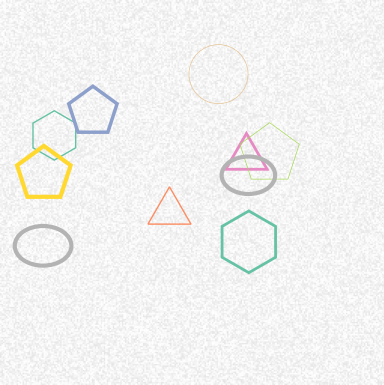[{"shape": "hexagon", "thickness": 2, "radius": 0.4, "center": [0.646, 0.372]}, {"shape": "hexagon", "thickness": 1, "radius": 0.32, "center": [0.141, 0.648]}, {"shape": "triangle", "thickness": 1, "radius": 0.32, "center": [0.44, 0.45]}, {"shape": "pentagon", "thickness": 2.5, "radius": 0.33, "center": [0.241, 0.71]}, {"shape": "triangle", "thickness": 2, "radius": 0.31, "center": [0.64, 0.591]}, {"shape": "pentagon", "thickness": 0.5, "radius": 0.41, "center": [0.7, 0.6]}, {"shape": "pentagon", "thickness": 3, "radius": 0.37, "center": [0.114, 0.548]}, {"shape": "circle", "thickness": 0.5, "radius": 0.38, "center": [0.567, 0.807]}, {"shape": "oval", "thickness": 3, "radius": 0.37, "center": [0.112, 0.362]}, {"shape": "oval", "thickness": 3, "radius": 0.35, "center": [0.645, 0.545]}]